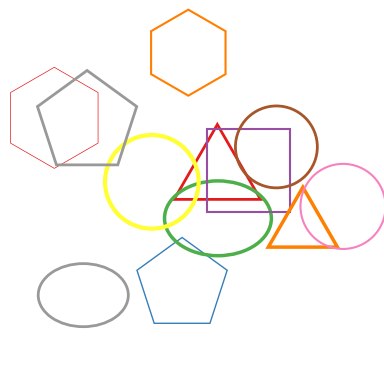[{"shape": "hexagon", "thickness": 0.5, "radius": 0.66, "center": [0.141, 0.694]}, {"shape": "triangle", "thickness": 2, "radius": 0.65, "center": [0.564, 0.547]}, {"shape": "pentagon", "thickness": 1, "radius": 0.62, "center": [0.473, 0.26]}, {"shape": "oval", "thickness": 2.5, "radius": 0.69, "center": [0.566, 0.433]}, {"shape": "square", "thickness": 1.5, "radius": 0.54, "center": [0.645, 0.557]}, {"shape": "triangle", "thickness": 2.5, "radius": 0.52, "center": [0.787, 0.41]}, {"shape": "hexagon", "thickness": 1.5, "radius": 0.56, "center": [0.489, 0.863]}, {"shape": "circle", "thickness": 3, "radius": 0.61, "center": [0.394, 0.528]}, {"shape": "circle", "thickness": 2, "radius": 0.53, "center": [0.718, 0.618]}, {"shape": "circle", "thickness": 1.5, "radius": 0.55, "center": [0.891, 0.464]}, {"shape": "pentagon", "thickness": 2, "radius": 0.68, "center": [0.226, 0.681]}, {"shape": "oval", "thickness": 2, "radius": 0.59, "center": [0.216, 0.233]}]